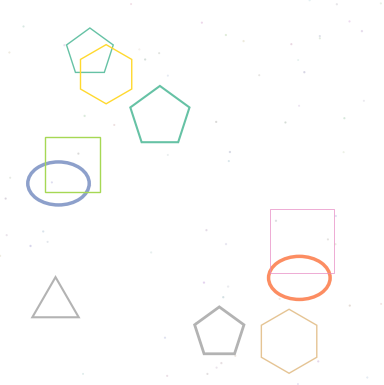[{"shape": "pentagon", "thickness": 1.5, "radius": 0.4, "center": [0.415, 0.696]}, {"shape": "pentagon", "thickness": 1, "radius": 0.32, "center": [0.233, 0.864]}, {"shape": "oval", "thickness": 2.5, "radius": 0.4, "center": [0.778, 0.278]}, {"shape": "oval", "thickness": 2.5, "radius": 0.4, "center": [0.152, 0.524]}, {"shape": "square", "thickness": 0.5, "radius": 0.41, "center": [0.784, 0.374]}, {"shape": "square", "thickness": 1, "radius": 0.36, "center": [0.189, 0.572]}, {"shape": "hexagon", "thickness": 1, "radius": 0.38, "center": [0.276, 0.807]}, {"shape": "hexagon", "thickness": 1, "radius": 0.42, "center": [0.751, 0.114]}, {"shape": "triangle", "thickness": 1.5, "radius": 0.35, "center": [0.144, 0.211]}, {"shape": "pentagon", "thickness": 2, "radius": 0.34, "center": [0.57, 0.136]}]